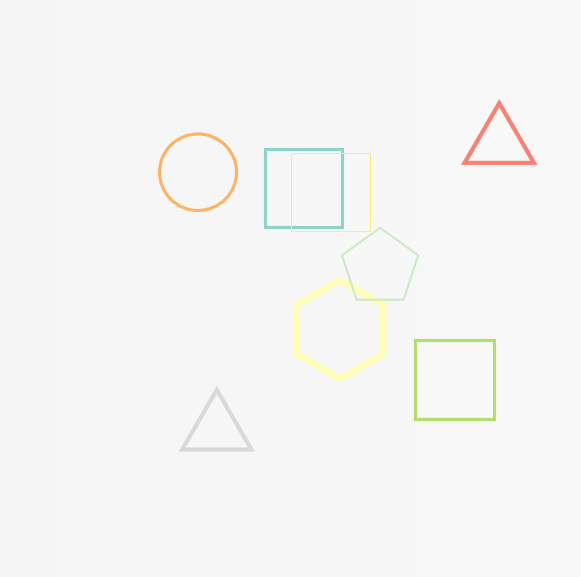[{"shape": "square", "thickness": 1.5, "radius": 0.33, "center": [0.522, 0.674]}, {"shape": "hexagon", "thickness": 3, "radius": 0.43, "center": [0.585, 0.429]}, {"shape": "triangle", "thickness": 2, "radius": 0.34, "center": [0.859, 0.752]}, {"shape": "circle", "thickness": 1.5, "radius": 0.33, "center": [0.341, 0.701]}, {"shape": "square", "thickness": 1.5, "radius": 0.34, "center": [0.782, 0.342]}, {"shape": "triangle", "thickness": 2, "radius": 0.34, "center": [0.373, 0.255]}, {"shape": "pentagon", "thickness": 1, "radius": 0.34, "center": [0.654, 0.536]}, {"shape": "square", "thickness": 0.5, "radius": 0.34, "center": [0.569, 0.666]}]